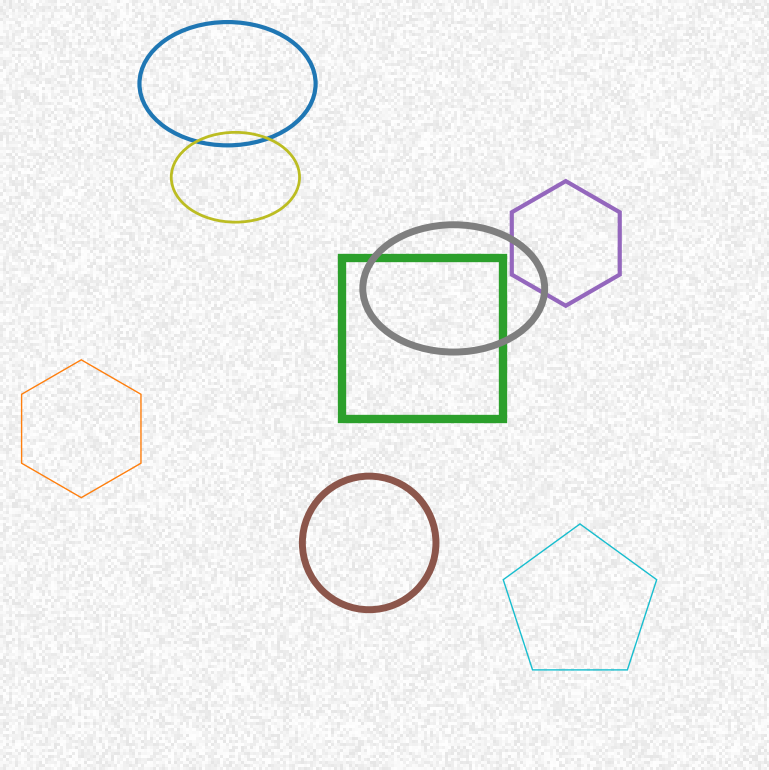[{"shape": "oval", "thickness": 1.5, "radius": 0.57, "center": [0.295, 0.891]}, {"shape": "hexagon", "thickness": 0.5, "radius": 0.45, "center": [0.106, 0.443]}, {"shape": "square", "thickness": 3, "radius": 0.52, "center": [0.548, 0.56]}, {"shape": "hexagon", "thickness": 1.5, "radius": 0.4, "center": [0.735, 0.684]}, {"shape": "circle", "thickness": 2.5, "radius": 0.43, "center": [0.479, 0.295]}, {"shape": "oval", "thickness": 2.5, "radius": 0.59, "center": [0.589, 0.625]}, {"shape": "oval", "thickness": 1, "radius": 0.42, "center": [0.306, 0.77]}, {"shape": "pentagon", "thickness": 0.5, "radius": 0.52, "center": [0.753, 0.215]}]